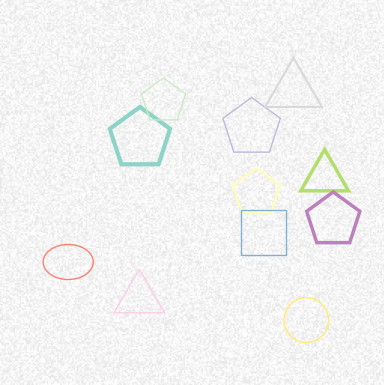[{"shape": "pentagon", "thickness": 3, "radius": 0.41, "center": [0.364, 0.64]}, {"shape": "pentagon", "thickness": 1.5, "radius": 0.32, "center": [0.666, 0.499]}, {"shape": "pentagon", "thickness": 1, "radius": 0.39, "center": [0.654, 0.668]}, {"shape": "oval", "thickness": 1, "radius": 0.33, "center": [0.177, 0.32]}, {"shape": "square", "thickness": 1, "radius": 0.29, "center": [0.683, 0.397]}, {"shape": "triangle", "thickness": 2.5, "radius": 0.36, "center": [0.843, 0.54]}, {"shape": "triangle", "thickness": 1, "radius": 0.38, "center": [0.362, 0.225]}, {"shape": "triangle", "thickness": 1.5, "radius": 0.43, "center": [0.762, 0.765]}, {"shape": "pentagon", "thickness": 2.5, "radius": 0.36, "center": [0.866, 0.429]}, {"shape": "pentagon", "thickness": 1, "radius": 0.3, "center": [0.425, 0.737]}, {"shape": "circle", "thickness": 1, "radius": 0.29, "center": [0.796, 0.168]}]